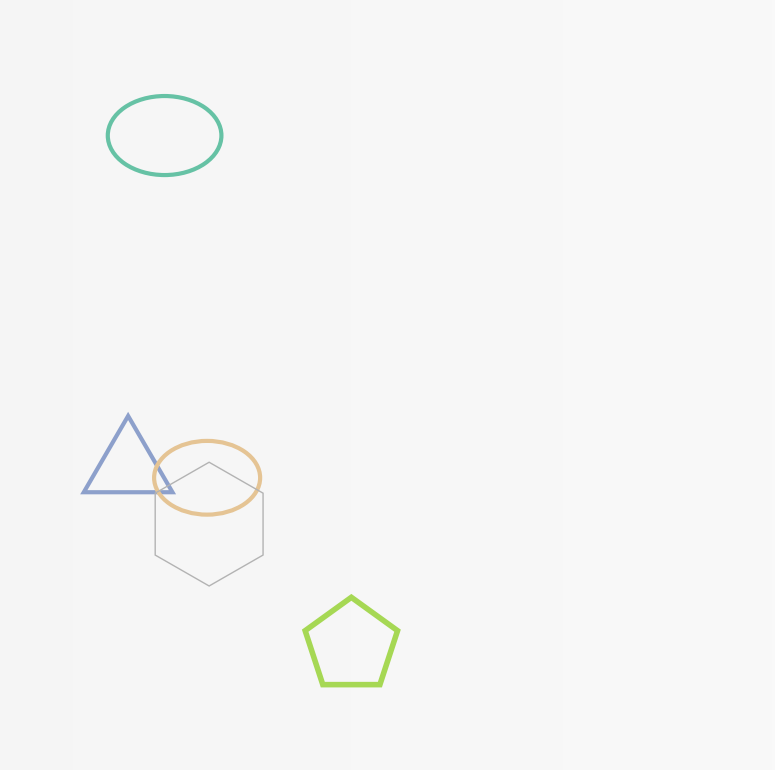[{"shape": "oval", "thickness": 1.5, "radius": 0.37, "center": [0.212, 0.824]}, {"shape": "triangle", "thickness": 1.5, "radius": 0.33, "center": [0.165, 0.394]}, {"shape": "pentagon", "thickness": 2, "radius": 0.31, "center": [0.453, 0.162]}, {"shape": "oval", "thickness": 1.5, "radius": 0.34, "center": [0.267, 0.38]}, {"shape": "hexagon", "thickness": 0.5, "radius": 0.4, "center": [0.27, 0.319]}]